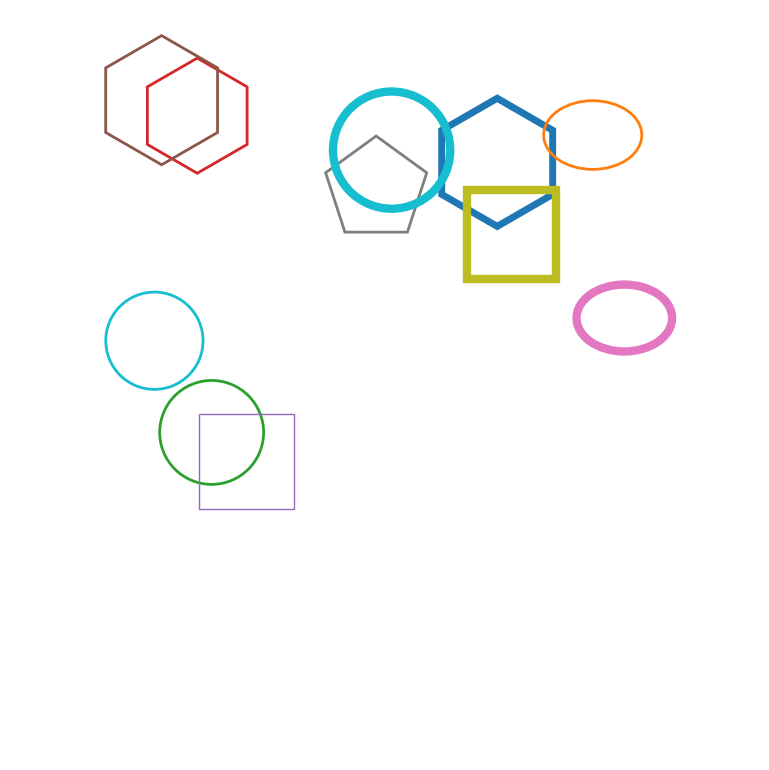[{"shape": "hexagon", "thickness": 2.5, "radius": 0.42, "center": [0.646, 0.789]}, {"shape": "oval", "thickness": 1, "radius": 0.32, "center": [0.77, 0.825]}, {"shape": "circle", "thickness": 1, "radius": 0.34, "center": [0.275, 0.438]}, {"shape": "hexagon", "thickness": 1, "radius": 0.37, "center": [0.256, 0.85]}, {"shape": "square", "thickness": 0.5, "radius": 0.31, "center": [0.32, 0.401]}, {"shape": "hexagon", "thickness": 1, "radius": 0.42, "center": [0.21, 0.87]}, {"shape": "oval", "thickness": 3, "radius": 0.31, "center": [0.811, 0.587]}, {"shape": "pentagon", "thickness": 1, "radius": 0.35, "center": [0.489, 0.754]}, {"shape": "square", "thickness": 3, "radius": 0.29, "center": [0.665, 0.696]}, {"shape": "circle", "thickness": 1, "radius": 0.32, "center": [0.201, 0.557]}, {"shape": "circle", "thickness": 3, "radius": 0.38, "center": [0.509, 0.805]}]